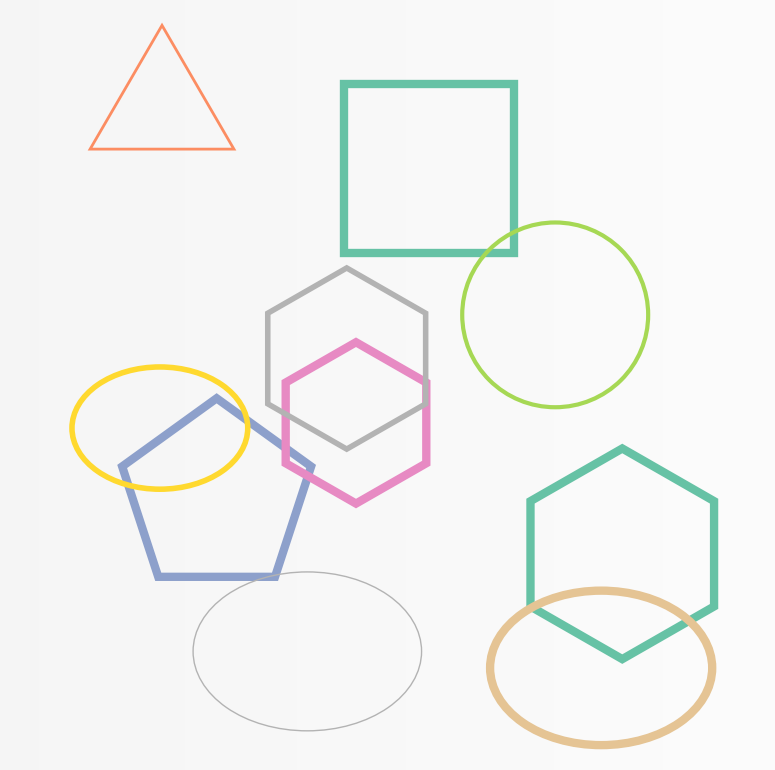[{"shape": "square", "thickness": 3, "radius": 0.55, "center": [0.553, 0.781]}, {"shape": "hexagon", "thickness": 3, "radius": 0.68, "center": [0.803, 0.281]}, {"shape": "triangle", "thickness": 1, "radius": 0.54, "center": [0.209, 0.86]}, {"shape": "pentagon", "thickness": 3, "radius": 0.64, "center": [0.28, 0.355]}, {"shape": "hexagon", "thickness": 3, "radius": 0.52, "center": [0.459, 0.451]}, {"shape": "circle", "thickness": 1.5, "radius": 0.6, "center": [0.716, 0.591]}, {"shape": "oval", "thickness": 2, "radius": 0.57, "center": [0.206, 0.444]}, {"shape": "oval", "thickness": 3, "radius": 0.72, "center": [0.776, 0.133]}, {"shape": "hexagon", "thickness": 2, "radius": 0.59, "center": [0.447, 0.534]}, {"shape": "oval", "thickness": 0.5, "radius": 0.74, "center": [0.397, 0.154]}]